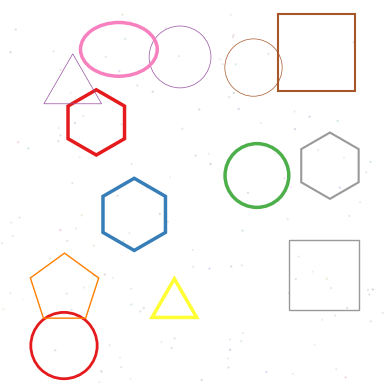[{"shape": "hexagon", "thickness": 2.5, "radius": 0.42, "center": [0.25, 0.682]}, {"shape": "circle", "thickness": 2, "radius": 0.43, "center": [0.166, 0.102]}, {"shape": "hexagon", "thickness": 2.5, "radius": 0.47, "center": [0.349, 0.443]}, {"shape": "circle", "thickness": 2.5, "radius": 0.41, "center": [0.667, 0.544]}, {"shape": "circle", "thickness": 0.5, "radius": 0.4, "center": [0.468, 0.852]}, {"shape": "triangle", "thickness": 0.5, "radius": 0.43, "center": [0.189, 0.774]}, {"shape": "pentagon", "thickness": 1, "radius": 0.47, "center": [0.168, 0.249]}, {"shape": "triangle", "thickness": 2.5, "radius": 0.33, "center": [0.453, 0.209]}, {"shape": "square", "thickness": 1.5, "radius": 0.5, "center": [0.823, 0.864]}, {"shape": "circle", "thickness": 0.5, "radius": 0.37, "center": [0.658, 0.825]}, {"shape": "oval", "thickness": 2.5, "radius": 0.5, "center": [0.309, 0.872]}, {"shape": "hexagon", "thickness": 1.5, "radius": 0.43, "center": [0.857, 0.57]}, {"shape": "square", "thickness": 1, "radius": 0.45, "center": [0.842, 0.285]}]